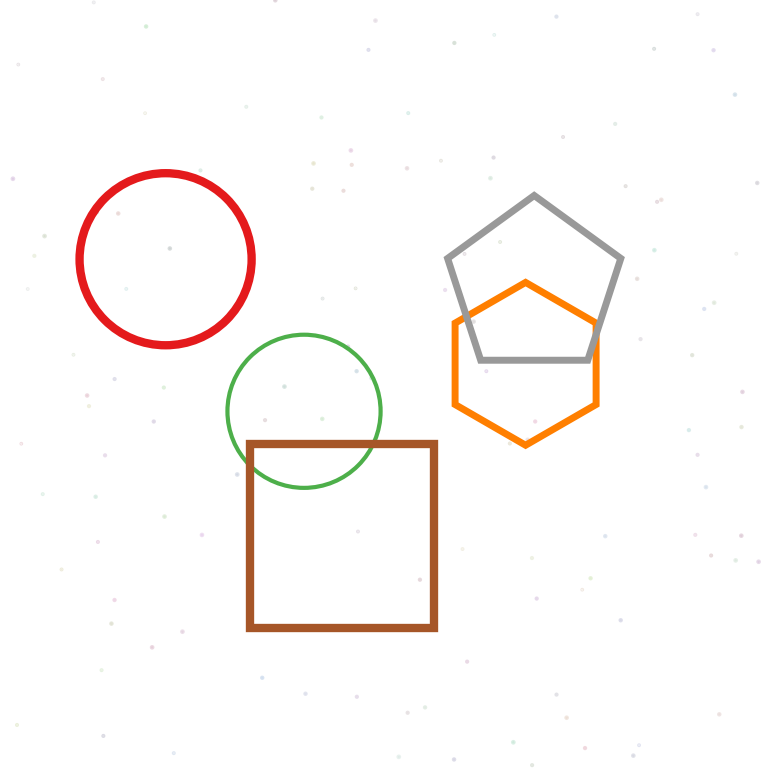[{"shape": "circle", "thickness": 3, "radius": 0.56, "center": [0.215, 0.663]}, {"shape": "circle", "thickness": 1.5, "radius": 0.5, "center": [0.395, 0.466]}, {"shape": "hexagon", "thickness": 2.5, "radius": 0.53, "center": [0.683, 0.528]}, {"shape": "square", "thickness": 3, "radius": 0.6, "center": [0.444, 0.304]}, {"shape": "pentagon", "thickness": 2.5, "radius": 0.59, "center": [0.694, 0.628]}]